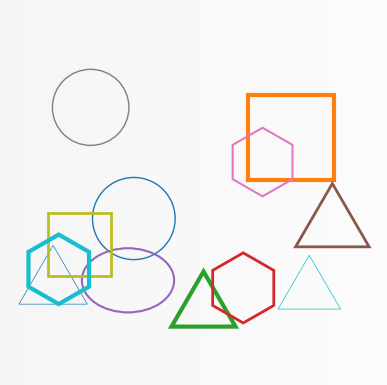[{"shape": "circle", "thickness": 1, "radius": 0.53, "center": [0.345, 0.432]}, {"shape": "triangle", "thickness": 0.5, "radius": 0.51, "center": [0.137, 0.261]}, {"shape": "square", "thickness": 3, "radius": 0.55, "center": [0.751, 0.643]}, {"shape": "triangle", "thickness": 3, "radius": 0.48, "center": [0.525, 0.199]}, {"shape": "hexagon", "thickness": 2, "radius": 0.46, "center": [0.628, 0.252]}, {"shape": "oval", "thickness": 1.5, "radius": 0.6, "center": [0.33, 0.272]}, {"shape": "triangle", "thickness": 2, "radius": 0.55, "center": [0.858, 0.414]}, {"shape": "hexagon", "thickness": 1.5, "radius": 0.45, "center": [0.678, 0.579]}, {"shape": "circle", "thickness": 1, "radius": 0.49, "center": [0.234, 0.721]}, {"shape": "square", "thickness": 2, "radius": 0.41, "center": [0.205, 0.365]}, {"shape": "hexagon", "thickness": 3, "radius": 0.45, "center": [0.152, 0.3]}, {"shape": "triangle", "thickness": 0.5, "radius": 0.47, "center": [0.798, 0.244]}]